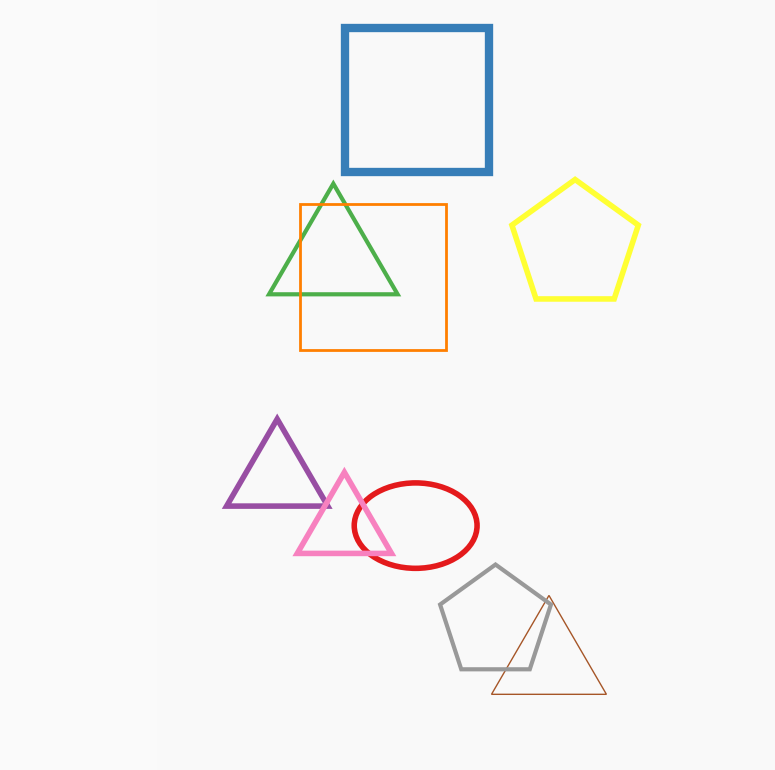[{"shape": "oval", "thickness": 2, "radius": 0.4, "center": [0.536, 0.317]}, {"shape": "square", "thickness": 3, "radius": 0.47, "center": [0.538, 0.87]}, {"shape": "triangle", "thickness": 1.5, "radius": 0.48, "center": [0.43, 0.666]}, {"shape": "triangle", "thickness": 2, "radius": 0.38, "center": [0.358, 0.38]}, {"shape": "square", "thickness": 1, "radius": 0.47, "center": [0.482, 0.64]}, {"shape": "pentagon", "thickness": 2, "radius": 0.43, "center": [0.742, 0.681]}, {"shape": "triangle", "thickness": 0.5, "radius": 0.43, "center": [0.708, 0.141]}, {"shape": "triangle", "thickness": 2, "radius": 0.35, "center": [0.444, 0.316]}, {"shape": "pentagon", "thickness": 1.5, "radius": 0.38, "center": [0.639, 0.192]}]